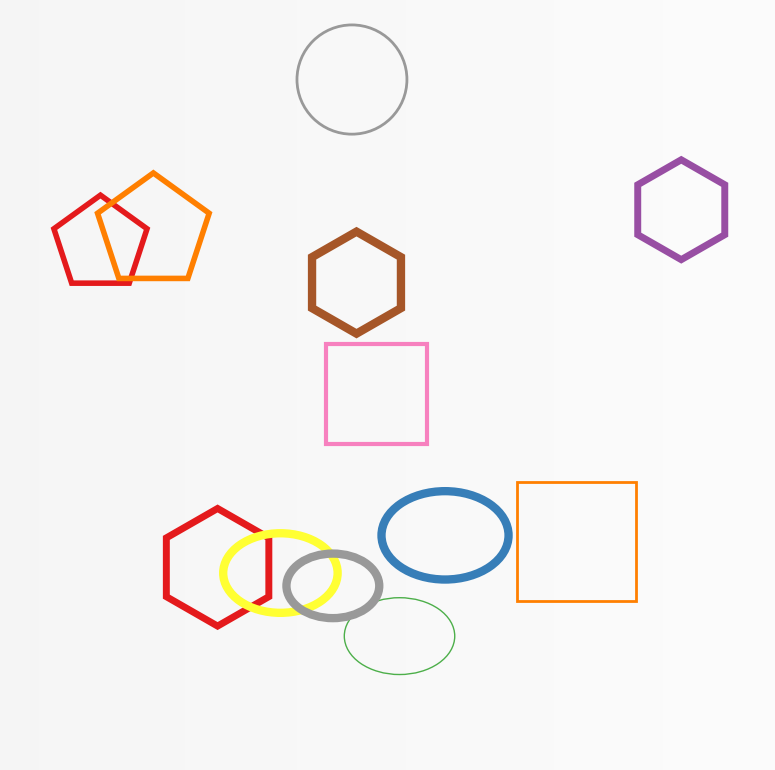[{"shape": "hexagon", "thickness": 2.5, "radius": 0.38, "center": [0.281, 0.263]}, {"shape": "pentagon", "thickness": 2, "radius": 0.32, "center": [0.13, 0.683]}, {"shape": "oval", "thickness": 3, "radius": 0.41, "center": [0.574, 0.305]}, {"shape": "oval", "thickness": 0.5, "radius": 0.36, "center": [0.516, 0.174]}, {"shape": "hexagon", "thickness": 2.5, "radius": 0.32, "center": [0.879, 0.728]}, {"shape": "square", "thickness": 1, "radius": 0.38, "center": [0.743, 0.297]}, {"shape": "pentagon", "thickness": 2, "radius": 0.38, "center": [0.198, 0.7]}, {"shape": "oval", "thickness": 3, "radius": 0.37, "center": [0.362, 0.256]}, {"shape": "hexagon", "thickness": 3, "radius": 0.33, "center": [0.46, 0.633]}, {"shape": "square", "thickness": 1.5, "radius": 0.33, "center": [0.486, 0.488]}, {"shape": "oval", "thickness": 3, "radius": 0.3, "center": [0.429, 0.239]}, {"shape": "circle", "thickness": 1, "radius": 0.35, "center": [0.454, 0.897]}]